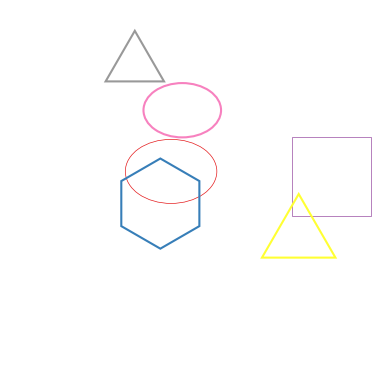[{"shape": "oval", "thickness": 0.5, "radius": 0.59, "center": [0.444, 0.555]}, {"shape": "hexagon", "thickness": 1.5, "radius": 0.59, "center": [0.416, 0.471]}, {"shape": "square", "thickness": 0.5, "radius": 0.51, "center": [0.862, 0.541]}, {"shape": "triangle", "thickness": 1.5, "radius": 0.55, "center": [0.776, 0.386]}, {"shape": "oval", "thickness": 1.5, "radius": 0.5, "center": [0.473, 0.714]}, {"shape": "triangle", "thickness": 1.5, "radius": 0.44, "center": [0.35, 0.832]}]